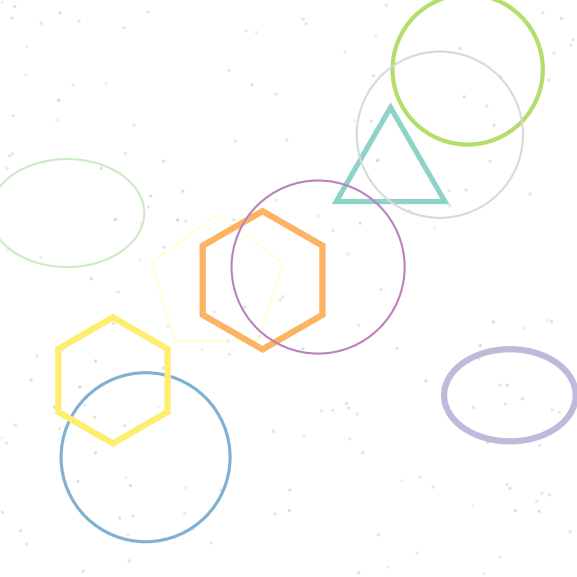[{"shape": "triangle", "thickness": 2.5, "radius": 0.54, "center": [0.676, 0.704]}, {"shape": "pentagon", "thickness": 0.5, "radius": 0.6, "center": [0.376, 0.506]}, {"shape": "oval", "thickness": 3, "radius": 0.57, "center": [0.883, 0.315]}, {"shape": "circle", "thickness": 1.5, "radius": 0.73, "center": [0.252, 0.207]}, {"shape": "hexagon", "thickness": 3, "radius": 0.6, "center": [0.455, 0.514]}, {"shape": "circle", "thickness": 2, "radius": 0.65, "center": [0.81, 0.879]}, {"shape": "circle", "thickness": 1, "radius": 0.72, "center": [0.762, 0.766]}, {"shape": "circle", "thickness": 1, "radius": 0.75, "center": [0.551, 0.537]}, {"shape": "oval", "thickness": 1, "radius": 0.67, "center": [0.116, 0.63]}, {"shape": "hexagon", "thickness": 3, "radius": 0.55, "center": [0.196, 0.34]}]